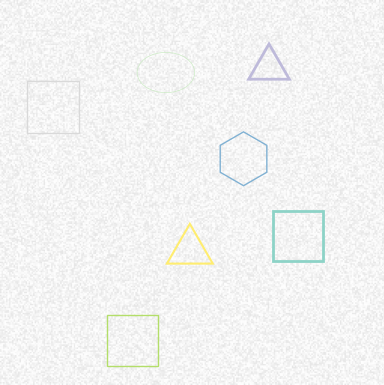[{"shape": "square", "thickness": 2, "radius": 0.32, "center": [0.775, 0.386]}, {"shape": "triangle", "thickness": 2, "radius": 0.31, "center": [0.699, 0.825]}, {"shape": "hexagon", "thickness": 1, "radius": 0.35, "center": [0.633, 0.588]}, {"shape": "square", "thickness": 1, "radius": 0.33, "center": [0.344, 0.115]}, {"shape": "square", "thickness": 1, "radius": 0.33, "center": [0.137, 0.722]}, {"shape": "oval", "thickness": 0.5, "radius": 0.37, "center": [0.431, 0.812]}, {"shape": "triangle", "thickness": 1.5, "radius": 0.34, "center": [0.493, 0.35]}]